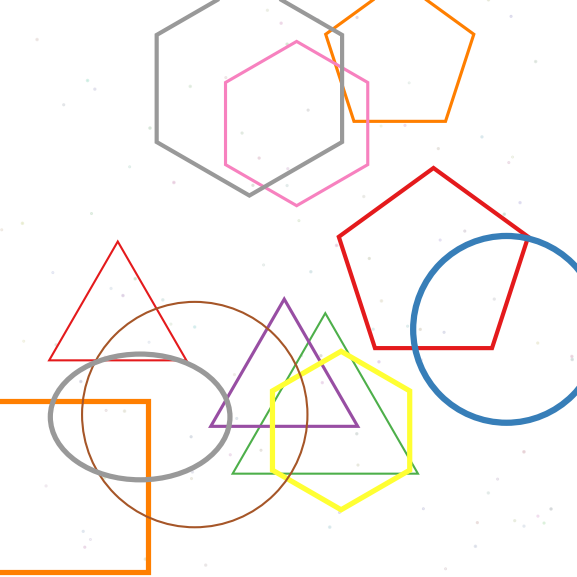[{"shape": "pentagon", "thickness": 2, "radius": 0.86, "center": [0.751, 0.536]}, {"shape": "triangle", "thickness": 1, "radius": 0.69, "center": [0.204, 0.444]}, {"shape": "circle", "thickness": 3, "radius": 0.81, "center": [0.877, 0.429]}, {"shape": "triangle", "thickness": 1, "radius": 0.93, "center": [0.563, 0.272]}, {"shape": "triangle", "thickness": 1.5, "radius": 0.73, "center": [0.492, 0.334]}, {"shape": "pentagon", "thickness": 1.5, "radius": 0.67, "center": [0.692, 0.898]}, {"shape": "square", "thickness": 2.5, "radius": 0.74, "center": [0.108, 0.157]}, {"shape": "hexagon", "thickness": 2.5, "radius": 0.69, "center": [0.591, 0.254]}, {"shape": "circle", "thickness": 1, "radius": 0.98, "center": [0.337, 0.281]}, {"shape": "hexagon", "thickness": 1.5, "radius": 0.71, "center": [0.514, 0.785]}, {"shape": "oval", "thickness": 2.5, "radius": 0.78, "center": [0.243, 0.277]}, {"shape": "hexagon", "thickness": 2, "radius": 0.93, "center": [0.432, 0.846]}]